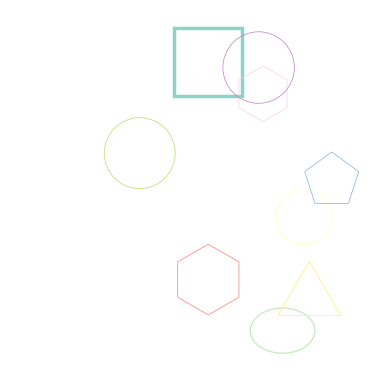[{"shape": "square", "thickness": 2.5, "radius": 0.44, "center": [0.54, 0.839]}, {"shape": "circle", "thickness": 0.5, "radius": 0.36, "center": [0.79, 0.436]}, {"shape": "hexagon", "thickness": 0.5, "radius": 0.46, "center": [0.541, 0.274]}, {"shape": "pentagon", "thickness": 0.5, "radius": 0.37, "center": [0.862, 0.531]}, {"shape": "circle", "thickness": 0.5, "radius": 0.46, "center": [0.363, 0.602]}, {"shape": "hexagon", "thickness": 0.5, "radius": 0.36, "center": [0.683, 0.757]}, {"shape": "circle", "thickness": 0.5, "radius": 0.46, "center": [0.672, 0.825]}, {"shape": "oval", "thickness": 1, "radius": 0.42, "center": [0.734, 0.141]}, {"shape": "triangle", "thickness": 0.5, "radius": 0.47, "center": [0.803, 0.227]}]